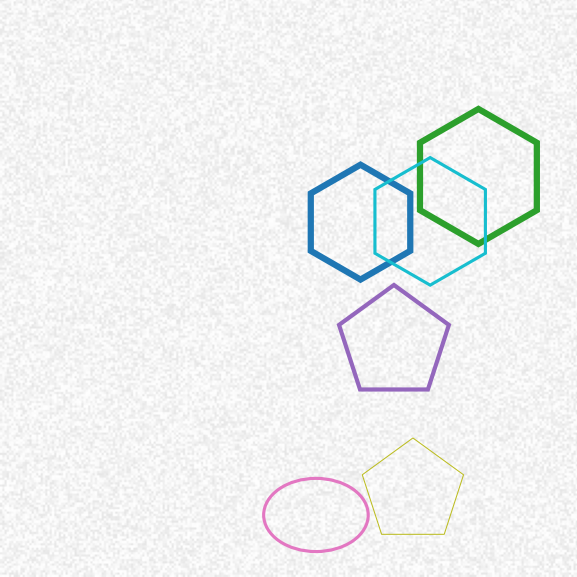[{"shape": "hexagon", "thickness": 3, "radius": 0.5, "center": [0.624, 0.614]}, {"shape": "hexagon", "thickness": 3, "radius": 0.58, "center": [0.828, 0.694]}, {"shape": "pentagon", "thickness": 2, "radius": 0.5, "center": [0.682, 0.406]}, {"shape": "oval", "thickness": 1.5, "radius": 0.45, "center": [0.547, 0.107]}, {"shape": "pentagon", "thickness": 0.5, "radius": 0.46, "center": [0.715, 0.149]}, {"shape": "hexagon", "thickness": 1.5, "radius": 0.55, "center": [0.745, 0.616]}]